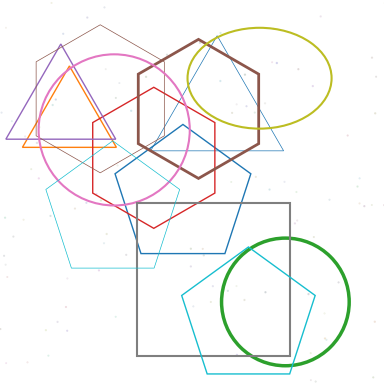[{"shape": "pentagon", "thickness": 1, "radius": 0.93, "center": [0.475, 0.491]}, {"shape": "triangle", "thickness": 0.5, "radius": 1.0, "center": [0.564, 0.708]}, {"shape": "triangle", "thickness": 1, "radius": 0.7, "center": [0.18, 0.688]}, {"shape": "circle", "thickness": 2.5, "radius": 0.83, "center": [0.741, 0.216]}, {"shape": "hexagon", "thickness": 1, "radius": 0.92, "center": [0.399, 0.59]}, {"shape": "triangle", "thickness": 1, "radius": 0.82, "center": [0.158, 0.721]}, {"shape": "hexagon", "thickness": 0.5, "radius": 0.96, "center": [0.26, 0.743]}, {"shape": "hexagon", "thickness": 2, "radius": 0.9, "center": [0.516, 0.717]}, {"shape": "circle", "thickness": 1.5, "radius": 0.98, "center": [0.297, 0.663]}, {"shape": "square", "thickness": 1.5, "radius": 0.99, "center": [0.556, 0.273]}, {"shape": "oval", "thickness": 1.5, "radius": 0.94, "center": [0.674, 0.797]}, {"shape": "pentagon", "thickness": 1, "radius": 0.91, "center": [0.645, 0.176]}, {"shape": "pentagon", "thickness": 0.5, "radius": 0.91, "center": [0.293, 0.451]}]